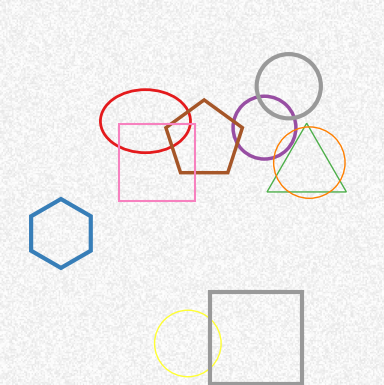[{"shape": "oval", "thickness": 2, "radius": 0.58, "center": [0.378, 0.685]}, {"shape": "hexagon", "thickness": 3, "radius": 0.45, "center": [0.158, 0.394]}, {"shape": "triangle", "thickness": 1, "radius": 0.6, "center": [0.797, 0.561]}, {"shape": "circle", "thickness": 2.5, "radius": 0.41, "center": [0.687, 0.669]}, {"shape": "circle", "thickness": 1, "radius": 0.46, "center": [0.804, 0.578]}, {"shape": "circle", "thickness": 1, "radius": 0.43, "center": [0.488, 0.108]}, {"shape": "pentagon", "thickness": 2.5, "radius": 0.52, "center": [0.53, 0.636]}, {"shape": "square", "thickness": 1.5, "radius": 0.5, "center": [0.408, 0.579]}, {"shape": "square", "thickness": 3, "radius": 0.6, "center": [0.664, 0.122]}, {"shape": "circle", "thickness": 3, "radius": 0.42, "center": [0.75, 0.776]}]